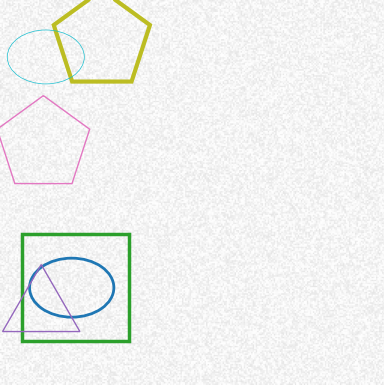[{"shape": "oval", "thickness": 2, "radius": 0.55, "center": [0.186, 0.253]}, {"shape": "square", "thickness": 2.5, "radius": 0.7, "center": [0.195, 0.253]}, {"shape": "triangle", "thickness": 1, "radius": 0.58, "center": [0.107, 0.197]}, {"shape": "pentagon", "thickness": 1, "radius": 0.63, "center": [0.113, 0.625]}, {"shape": "pentagon", "thickness": 3, "radius": 0.66, "center": [0.265, 0.894]}, {"shape": "oval", "thickness": 0.5, "radius": 0.5, "center": [0.119, 0.852]}]